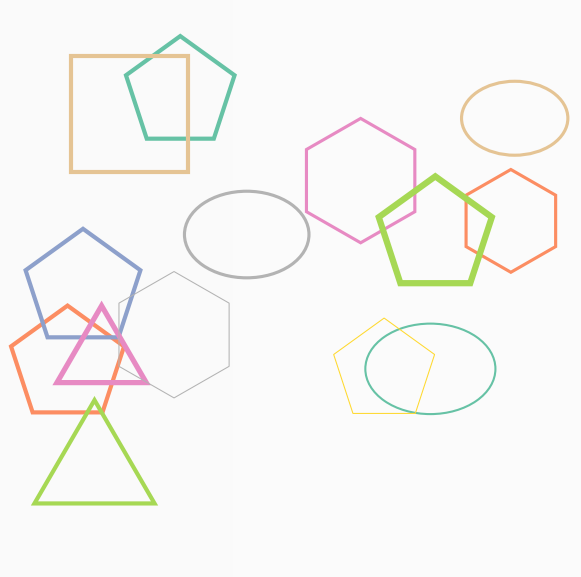[{"shape": "oval", "thickness": 1, "radius": 0.56, "center": [0.74, 0.36]}, {"shape": "pentagon", "thickness": 2, "radius": 0.49, "center": [0.31, 0.838]}, {"shape": "pentagon", "thickness": 2, "radius": 0.51, "center": [0.116, 0.368]}, {"shape": "hexagon", "thickness": 1.5, "radius": 0.44, "center": [0.879, 0.617]}, {"shape": "pentagon", "thickness": 2, "radius": 0.52, "center": [0.143, 0.499]}, {"shape": "triangle", "thickness": 2.5, "radius": 0.44, "center": [0.175, 0.381]}, {"shape": "hexagon", "thickness": 1.5, "radius": 0.54, "center": [0.62, 0.686]}, {"shape": "triangle", "thickness": 2, "radius": 0.6, "center": [0.163, 0.187]}, {"shape": "pentagon", "thickness": 3, "radius": 0.51, "center": [0.749, 0.591]}, {"shape": "pentagon", "thickness": 0.5, "radius": 0.46, "center": [0.661, 0.357]}, {"shape": "square", "thickness": 2, "radius": 0.5, "center": [0.223, 0.802]}, {"shape": "oval", "thickness": 1.5, "radius": 0.46, "center": [0.886, 0.794]}, {"shape": "oval", "thickness": 1.5, "radius": 0.54, "center": [0.424, 0.593]}, {"shape": "hexagon", "thickness": 0.5, "radius": 0.55, "center": [0.299, 0.42]}]